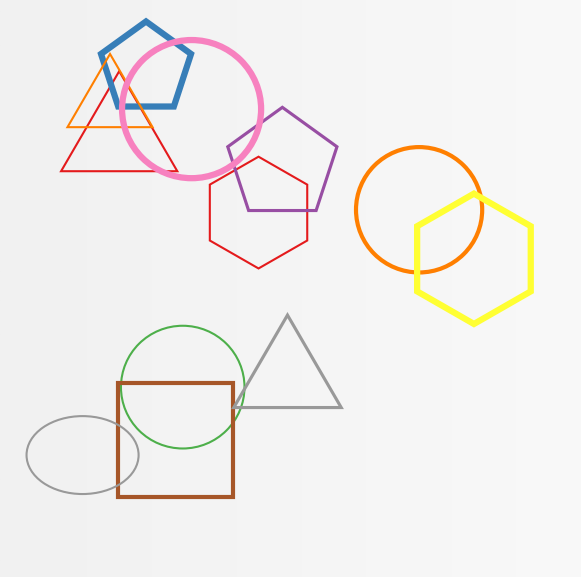[{"shape": "triangle", "thickness": 1, "radius": 0.58, "center": [0.205, 0.76]}, {"shape": "hexagon", "thickness": 1, "radius": 0.48, "center": [0.445, 0.631]}, {"shape": "pentagon", "thickness": 3, "radius": 0.41, "center": [0.251, 0.881]}, {"shape": "circle", "thickness": 1, "radius": 0.53, "center": [0.314, 0.329]}, {"shape": "pentagon", "thickness": 1.5, "radius": 0.49, "center": [0.486, 0.714]}, {"shape": "triangle", "thickness": 1, "radius": 0.42, "center": [0.189, 0.821]}, {"shape": "circle", "thickness": 2, "radius": 0.54, "center": [0.721, 0.636]}, {"shape": "hexagon", "thickness": 3, "radius": 0.56, "center": [0.815, 0.551]}, {"shape": "square", "thickness": 2, "radius": 0.5, "center": [0.302, 0.237]}, {"shape": "circle", "thickness": 3, "radius": 0.6, "center": [0.33, 0.81]}, {"shape": "oval", "thickness": 1, "radius": 0.48, "center": [0.142, 0.211]}, {"shape": "triangle", "thickness": 1.5, "radius": 0.53, "center": [0.495, 0.347]}]